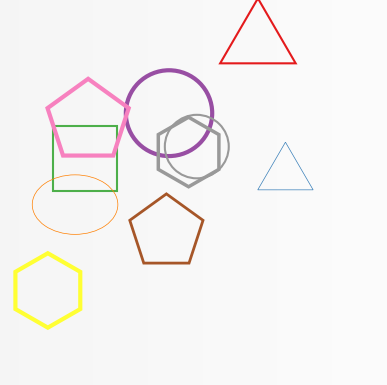[{"shape": "triangle", "thickness": 1.5, "radius": 0.56, "center": [0.666, 0.892]}, {"shape": "triangle", "thickness": 0.5, "radius": 0.41, "center": [0.737, 0.548]}, {"shape": "square", "thickness": 1.5, "radius": 0.42, "center": [0.219, 0.588]}, {"shape": "circle", "thickness": 3, "radius": 0.56, "center": [0.436, 0.706]}, {"shape": "oval", "thickness": 0.5, "radius": 0.55, "center": [0.194, 0.469]}, {"shape": "hexagon", "thickness": 3, "radius": 0.48, "center": [0.123, 0.246]}, {"shape": "pentagon", "thickness": 2, "radius": 0.5, "center": [0.429, 0.397]}, {"shape": "pentagon", "thickness": 3, "radius": 0.55, "center": [0.227, 0.685]}, {"shape": "circle", "thickness": 1.5, "radius": 0.41, "center": [0.508, 0.619]}, {"shape": "hexagon", "thickness": 2.5, "radius": 0.45, "center": [0.487, 0.605]}]